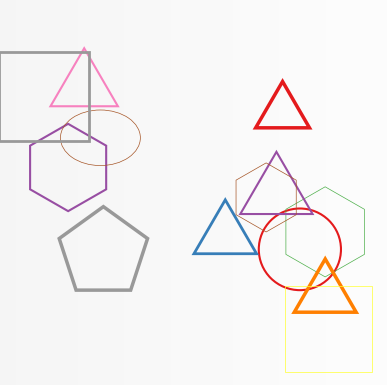[{"shape": "triangle", "thickness": 2.5, "radius": 0.4, "center": [0.729, 0.708]}, {"shape": "circle", "thickness": 1.5, "radius": 0.53, "center": [0.774, 0.352]}, {"shape": "triangle", "thickness": 2, "radius": 0.47, "center": [0.581, 0.388]}, {"shape": "hexagon", "thickness": 0.5, "radius": 0.58, "center": [0.839, 0.398]}, {"shape": "triangle", "thickness": 1.5, "radius": 0.54, "center": [0.713, 0.498]}, {"shape": "hexagon", "thickness": 1.5, "radius": 0.57, "center": [0.176, 0.565]}, {"shape": "triangle", "thickness": 2.5, "radius": 0.46, "center": [0.839, 0.235]}, {"shape": "square", "thickness": 0.5, "radius": 0.56, "center": [0.847, 0.145]}, {"shape": "oval", "thickness": 0.5, "radius": 0.52, "center": [0.259, 0.642]}, {"shape": "hexagon", "thickness": 0.5, "radius": 0.45, "center": [0.687, 0.487]}, {"shape": "triangle", "thickness": 1.5, "radius": 0.5, "center": [0.217, 0.774]}, {"shape": "pentagon", "thickness": 2.5, "radius": 0.6, "center": [0.267, 0.343]}, {"shape": "square", "thickness": 2, "radius": 0.58, "center": [0.114, 0.75]}]